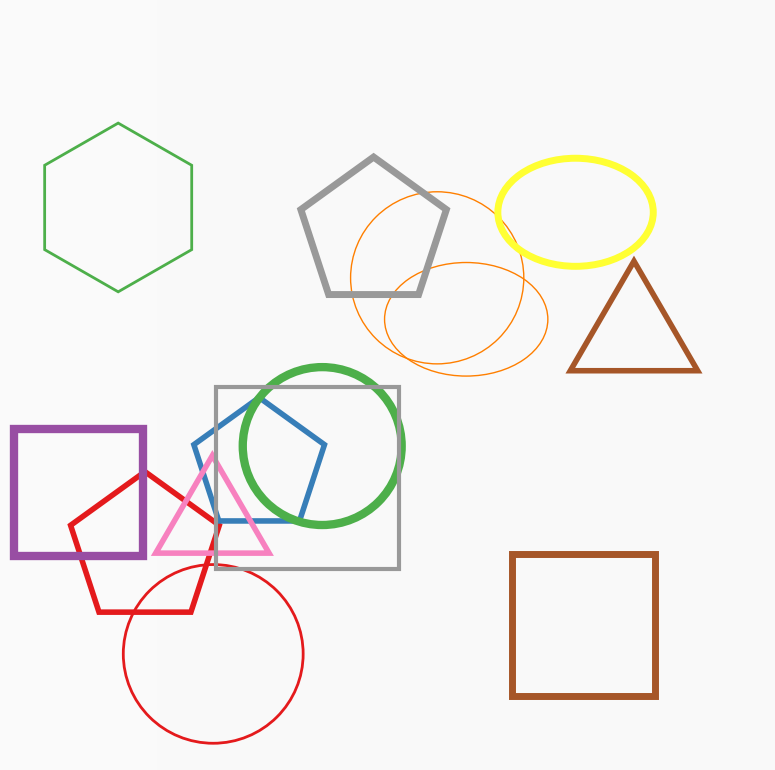[{"shape": "pentagon", "thickness": 2, "radius": 0.5, "center": [0.187, 0.287]}, {"shape": "circle", "thickness": 1, "radius": 0.58, "center": [0.275, 0.151]}, {"shape": "pentagon", "thickness": 2, "radius": 0.44, "center": [0.334, 0.395]}, {"shape": "hexagon", "thickness": 1, "radius": 0.55, "center": [0.152, 0.731]}, {"shape": "circle", "thickness": 3, "radius": 0.51, "center": [0.416, 0.421]}, {"shape": "square", "thickness": 3, "radius": 0.41, "center": [0.101, 0.361]}, {"shape": "oval", "thickness": 0.5, "radius": 0.53, "center": [0.602, 0.585]}, {"shape": "circle", "thickness": 0.5, "radius": 0.56, "center": [0.564, 0.639]}, {"shape": "oval", "thickness": 2.5, "radius": 0.5, "center": [0.743, 0.724]}, {"shape": "triangle", "thickness": 2, "radius": 0.47, "center": [0.818, 0.566]}, {"shape": "square", "thickness": 2.5, "radius": 0.46, "center": [0.753, 0.188]}, {"shape": "triangle", "thickness": 2, "radius": 0.42, "center": [0.274, 0.324]}, {"shape": "square", "thickness": 1.5, "radius": 0.59, "center": [0.397, 0.379]}, {"shape": "pentagon", "thickness": 2.5, "radius": 0.49, "center": [0.482, 0.697]}]